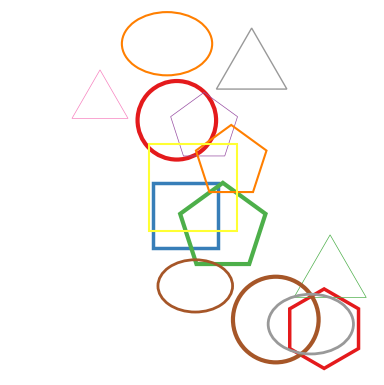[{"shape": "hexagon", "thickness": 2.5, "radius": 0.52, "center": [0.842, 0.146]}, {"shape": "circle", "thickness": 3, "radius": 0.51, "center": [0.459, 0.688]}, {"shape": "square", "thickness": 2.5, "radius": 0.43, "center": [0.482, 0.441]}, {"shape": "pentagon", "thickness": 3, "radius": 0.58, "center": [0.579, 0.409]}, {"shape": "triangle", "thickness": 0.5, "radius": 0.54, "center": [0.857, 0.282]}, {"shape": "pentagon", "thickness": 0.5, "radius": 0.46, "center": [0.53, 0.669]}, {"shape": "oval", "thickness": 1.5, "radius": 0.59, "center": [0.434, 0.886]}, {"shape": "pentagon", "thickness": 1.5, "radius": 0.48, "center": [0.601, 0.579]}, {"shape": "square", "thickness": 1.5, "radius": 0.57, "center": [0.501, 0.513]}, {"shape": "oval", "thickness": 2, "radius": 0.48, "center": [0.507, 0.257]}, {"shape": "circle", "thickness": 3, "radius": 0.56, "center": [0.716, 0.17]}, {"shape": "triangle", "thickness": 0.5, "radius": 0.42, "center": [0.26, 0.734]}, {"shape": "oval", "thickness": 2, "radius": 0.55, "center": [0.807, 0.158]}, {"shape": "triangle", "thickness": 1, "radius": 0.53, "center": [0.654, 0.821]}]